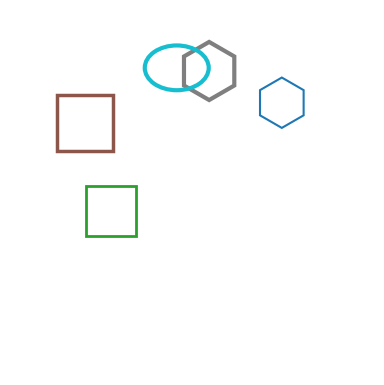[{"shape": "hexagon", "thickness": 1.5, "radius": 0.33, "center": [0.732, 0.733]}, {"shape": "square", "thickness": 2, "radius": 0.33, "center": [0.288, 0.451]}, {"shape": "square", "thickness": 2.5, "radius": 0.36, "center": [0.22, 0.68]}, {"shape": "hexagon", "thickness": 3, "radius": 0.38, "center": [0.543, 0.816]}, {"shape": "oval", "thickness": 3, "radius": 0.42, "center": [0.459, 0.824]}]